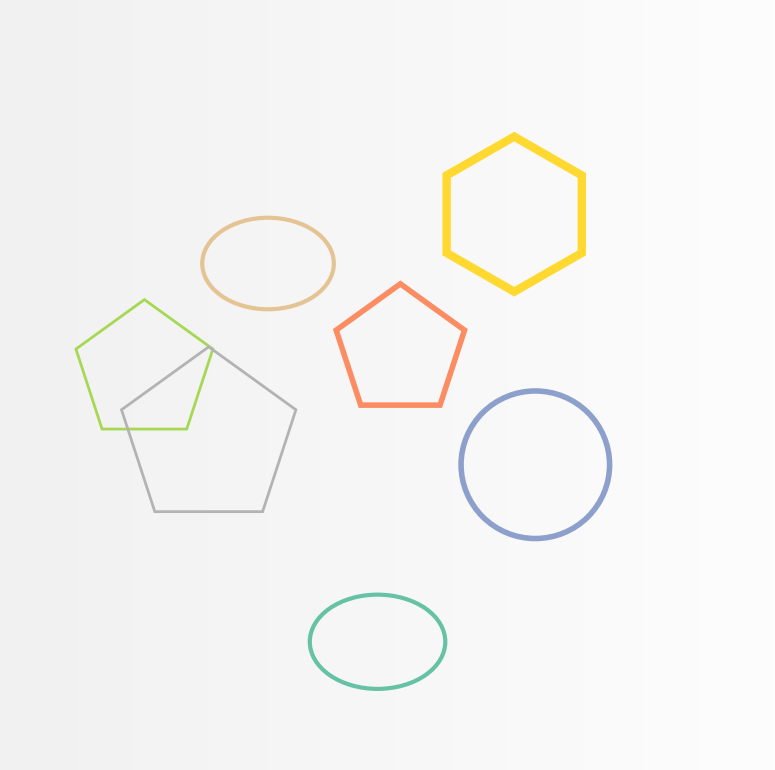[{"shape": "oval", "thickness": 1.5, "radius": 0.44, "center": [0.487, 0.167]}, {"shape": "pentagon", "thickness": 2, "radius": 0.44, "center": [0.517, 0.544]}, {"shape": "circle", "thickness": 2, "radius": 0.48, "center": [0.691, 0.396]}, {"shape": "pentagon", "thickness": 1, "radius": 0.46, "center": [0.186, 0.518]}, {"shape": "hexagon", "thickness": 3, "radius": 0.5, "center": [0.663, 0.722]}, {"shape": "oval", "thickness": 1.5, "radius": 0.42, "center": [0.346, 0.658]}, {"shape": "pentagon", "thickness": 1, "radius": 0.59, "center": [0.269, 0.431]}]